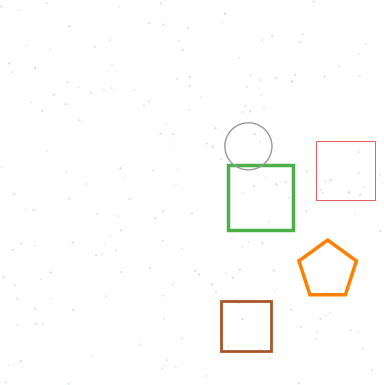[{"shape": "square", "thickness": 0.5, "radius": 0.38, "center": [0.898, 0.558]}, {"shape": "square", "thickness": 2.5, "radius": 0.42, "center": [0.676, 0.486]}, {"shape": "pentagon", "thickness": 2.5, "radius": 0.39, "center": [0.851, 0.298]}, {"shape": "square", "thickness": 2, "radius": 0.32, "center": [0.639, 0.154]}, {"shape": "circle", "thickness": 1, "radius": 0.31, "center": [0.645, 0.62]}]